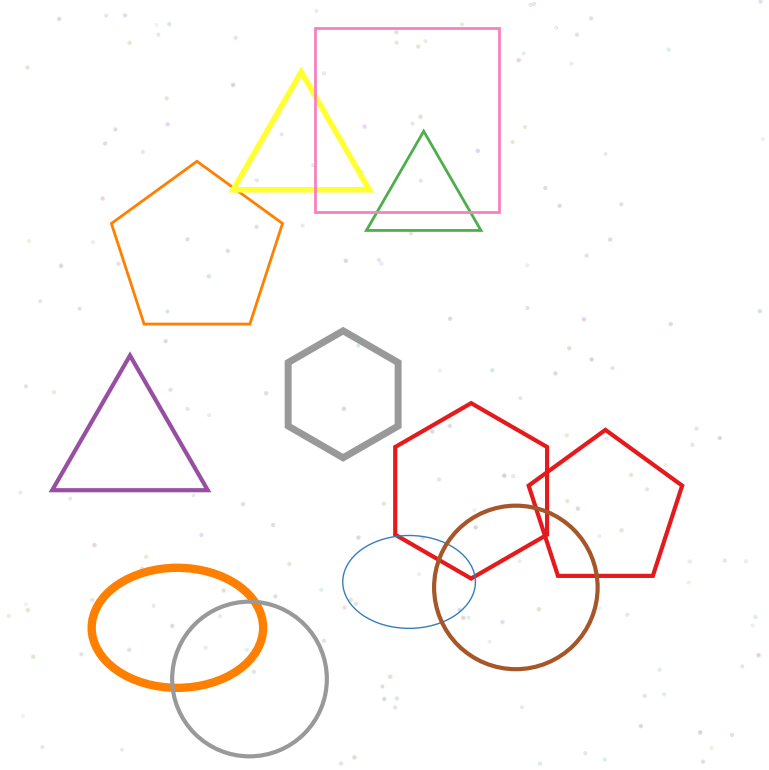[{"shape": "hexagon", "thickness": 1.5, "radius": 0.57, "center": [0.612, 0.363]}, {"shape": "pentagon", "thickness": 1.5, "radius": 0.52, "center": [0.786, 0.337]}, {"shape": "oval", "thickness": 0.5, "radius": 0.43, "center": [0.531, 0.244]}, {"shape": "triangle", "thickness": 1, "radius": 0.43, "center": [0.55, 0.744]}, {"shape": "triangle", "thickness": 1.5, "radius": 0.58, "center": [0.169, 0.422]}, {"shape": "pentagon", "thickness": 1, "radius": 0.58, "center": [0.256, 0.674]}, {"shape": "oval", "thickness": 3, "radius": 0.56, "center": [0.23, 0.185]}, {"shape": "triangle", "thickness": 2, "radius": 0.51, "center": [0.391, 0.805]}, {"shape": "circle", "thickness": 1.5, "radius": 0.53, "center": [0.67, 0.237]}, {"shape": "square", "thickness": 1, "radius": 0.6, "center": [0.529, 0.844]}, {"shape": "circle", "thickness": 1.5, "radius": 0.5, "center": [0.324, 0.118]}, {"shape": "hexagon", "thickness": 2.5, "radius": 0.41, "center": [0.446, 0.488]}]